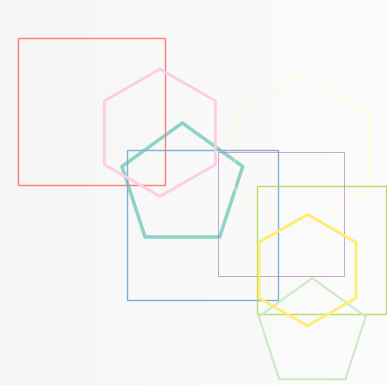[{"shape": "pentagon", "thickness": 2.5, "radius": 0.82, "center": [0.471, 0.517]}, {"shape": "hexagon", "thickness": 0.5, "radius": 1.0, "center": [0.778, 0.606]}, {"shape": "square", "thickness": 1, "radius": 0.95, "center": [0.235, 0.71]}, {"shape": "square", "thickness": 1, "radius": 0.98, "center": [0.522, 0.415]}, {"shape": "square", "thickness": 1, "radius": 0.83, "center": [0.829, 0.351]}, {"shape": "hexagon", "thickness": 2, "radius": 0.83, "center": [0.413, 0.655]}, {"shape": "square", "thickness": 0.5, "radius": 0.81, "center": [0.725, 0.444]}, {"shape": "pentagon", "thickness": 1.5, "radius": 0.73, "center": [0.806, 0.132]}, {"shape": "hexagon", "thickness": 2, "radius": 0.72, "center": [0.794, 0.298]}]